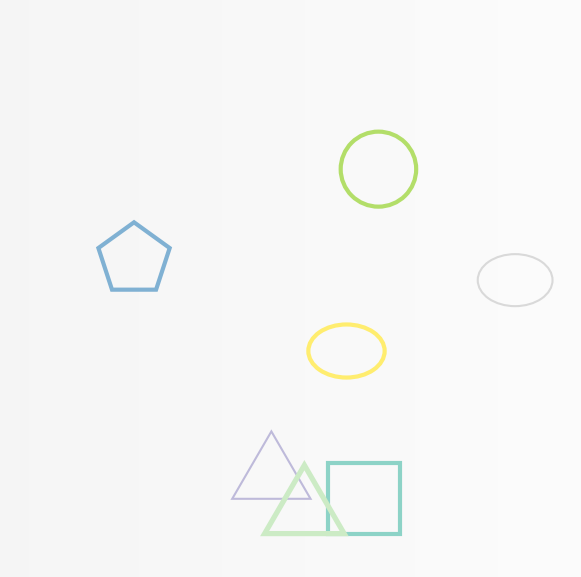[{"shape": "square", "thickness": 2, "radius": 0.31, "center": [0.626, 0.136]}, {"shape": "triangle", "thickness": 1, "radius": 0.39, "center": [0.467, 0.174]}, {"shape": "pentagon", "thickness": 2, "radius": 0.32, "center": [0.231, 0.55]}, {"shape": "circle", "thickness": 2, "radius": 0.32, "center": [0.651, 0.706]}, {"shape": "oval", "thickness": 1, "radius": 0.32, "center": [0.886, 0.514]}, {"shape": "triangle", "thickness": 2.5, "radius": 0.39, "center": [0.524, 0.115]}, {"shape": "oval", "thickness": 2, "radius": 0.33, "center": [0.596, 0.391]}]